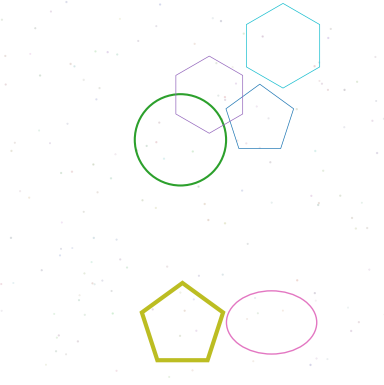[{"shape": "pentagon", "thickness": 0.5, "radius": 0.46, "center": [0.675, 0.689]}, {"shape": "circle", "thickness": 1.5, "radius": 0.59, "center": [0.469, 0.637]}, {"shape": "hexagon", "thickness": 0.5, "radius": 0.5, "center": [0.544, 0.754]}, {"shape": "oval", "thickness": 1, "radius": 0.59, "center": [0.705, 0.163]}, {"shape": "pentagon", "thickness": 3, "radius": 0.55, "center": [0.474, 0.154]}, {"shape": "hexagon", "thickness": 0.5, "radius": 0.55, "center": [0.735, 0.881]}]